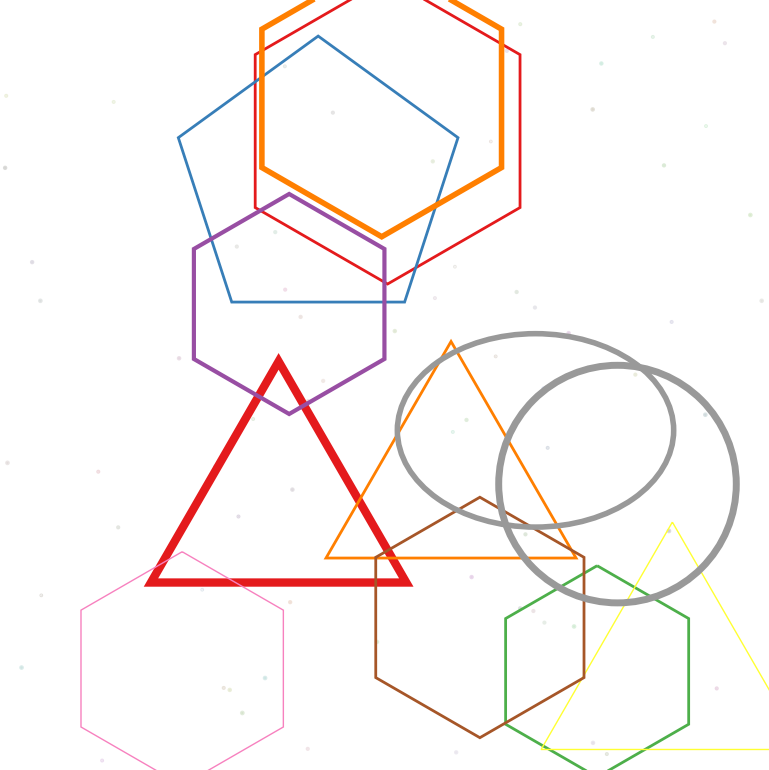[{"shape": "triangle", "thickness": 3, "radius": 0.96, "center": [0.362, 0.339]}, {"shape": "hexagon", "thickness": 1, "radius": 0.99, "center": [0.503, 0.83]}, {"shape": "pentagon", "thickness": 1, "radius": 0.95, "center": [0.413, 0.762]}, {"shape": "hexagon", "thickness": 1, "radius": 0.69, "center": [0.776, 0.128]}, {"shape": "hexagon", "thickness": 1.5, "radius": 0.71, "center": [0.376, 0.605]}, {"shape": "triangle", "thickness": 1, "radius": 0.94, "center": [0.586, 0.369]}, {"shape": "hexagon", "thickness": 2, "radius": 0.9, "center": [0.496, 0.872]}, {"shape": "triangle", "thickness": 0.5, "radius": 0.98, "center": [0.873, 0.125]}, {"shape": "hexagon", "thickness": 1, "radius": 0.78, "center": [0.623, 0.198]}, {"shape": "hexagon", "thickness": 0.5, "radius": 0.76, "center": [0.237, 0.132]}, {"shape": "circle", "thickness": 2.5, "radius": 0.77, "center": [0.802, 0.371]}, {"shape": "oval", "thickness": 2, "radius": 0.9, "center": [0.695, 0.441]}]